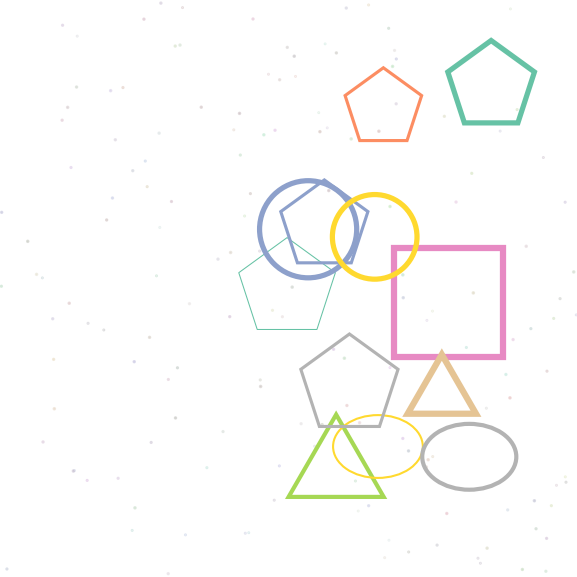[{"shape": "pentagon", "thickness": 0.5, "radius": 0.44, "center": [0.497, 0.5]}, {"shape": "pentagon", "thickness": 2.5, "radius": 0.39, "center": [0.85, 0.85]}, {"shape": "pentagon", "thickness": 1.5, "radius": 0.35, "center": [0.664, 0.812]}, {"shape": "pentagon", "thickness": 1.5, "radius": 0.4, "center": [0.562, 0.608]}, {"shape": "circle", "thickness": 2.5, "radius": 0.42, "center": [0.534, 0.602]}, {"shape": "square", "thickness": 3, "radius": 0.47, "center": [0.777, 0.476]}, {"shape": "triangle", "thickness": 2, "radius": 0.48, "center": [0.582, 0.186]}, {"shape": "oval", "thickness": 1, "radius": 0.39, "center": [0.654, 0.226]}, {"shape": "circle", "thickness": 2.5, "radius": 0.37, "center": [0.649, 0.589]}, {"shape": "triangle", "thickness": 3, "radius": 0.34, "center": [0.765, 0.317]}, {"shape": "oval", "thickness": 2, "radius": 0.41, "center": [0.813, 0.208]}, {"shape": "pentagon", "thickness": 1.5, "radius": 0.44, "center": [0.605, 0.332]}]